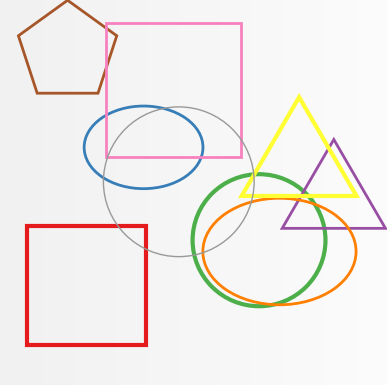[{"shape": "square", "thickness": 3, "radius": 0.77, "center": [0.223, 0.259]}, {"shape": "oval", "thickness": 2, "radius": 0.77, "center": [0.37, 0.617]}, {"shape": "circle", "thickness": 3, "radius": 0.86, "center": [0.668, 0.376]}, {"shape": "triangle", "thickness": 2, "radius": 0.77, "center": [0.861, 0.484]}, {"shape": "oval", "thickness": 2, "radius": 0.99, "center": [0.721, 0.347]}, {"shape": "triangle", "thickness": 3, "radius": 0.86, "center": [0.772, 0.577]}, {"shape": "pentagon", "thickness": 2, "radius": 0.67, "center": [0.174, 0.866]}, {"shape": "square", "thickness": 2, "radius": 0.87, "center": [0.448, 0.766]}, {"shape": "circle", "thickness": 1, "radius": 0.97, "center": [0.461, 0.528]}]